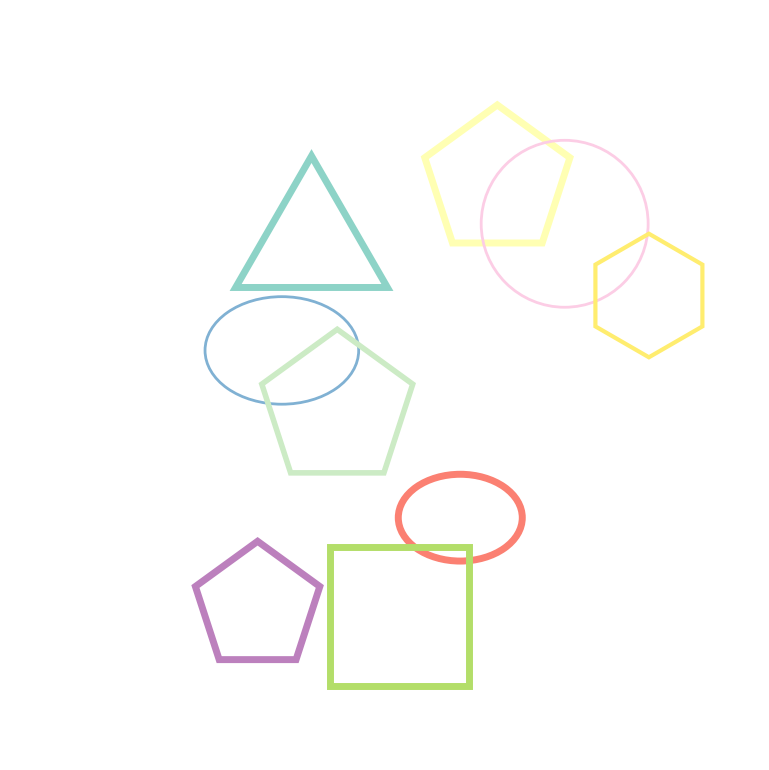[{"shape": "triangle", "thickness": 2.5, "radius": 0.57, "center": [0.405, 0.684]}, {"shape": "pentagon", "thickness": 2.5, "radius": 0.5, "center": [0.646, 0.765]}, {"shape": "oval", "thickness": 2.5, "radius": 0.4, "center": [0.598, 0.328]}, {"shape": "oval", "thickness": 1, "radius": 0.5, "center": [0.366, 0.545]}, {"shape": "square", "thickness": 2.5, "radius": 0.45, "center": [0.519, 0.2]}, {"shape": "circle", "thickness": 1, "radius": 0.54, "center": [0.733, 0.709]}, {"shape": "pentagon", "thickness": 2.5, "radius": 0.42, "center": [0.335, 0.212]}, {"shape": "pentagon", "thickness": 2, "radius": 0.52, "center": [0.438, 0.469]}, {"shape": "hexagon", "thickness": 1.5, "radius": 0.4, "center": [0.843, 0.616]}]